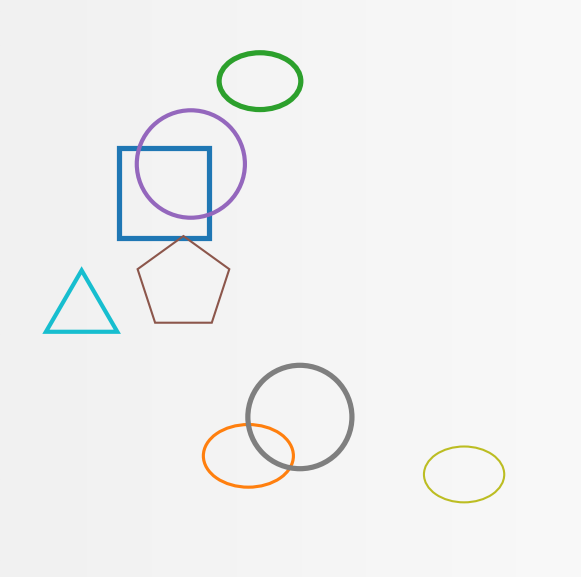[{"shape": "square", "thickness": 2.5, "radius": 0.39, "center": [0.282, 0.665]}, {"shape": "oval", "thickness": 1.5, "radius": 0.39, "center": [0.427, 0.21]}, {"shape": "oval", "thickness": 2.5, "radius": 0.35, "center": [0.447, 0.859]}, {"shape": "circle", "thickness": 2, "radius": 0.47, "center": [0.328, 0.715]}, {"shape": "pentagon", "thickness": 1, "radius": 0.41, "center": [0.316, 0.507]}, {"shape": "circle", "thickness": 2.5, "radius": 0.45, "center": [0.516, 0.277]}, {"shape": "oval", "thickness": 1, "radius": 0.35, "center": [0.798, 0.178]}, {"shape": "triangle", "thickness": 2, "radius": 0.35, "center": [0.14, 0.46]}]